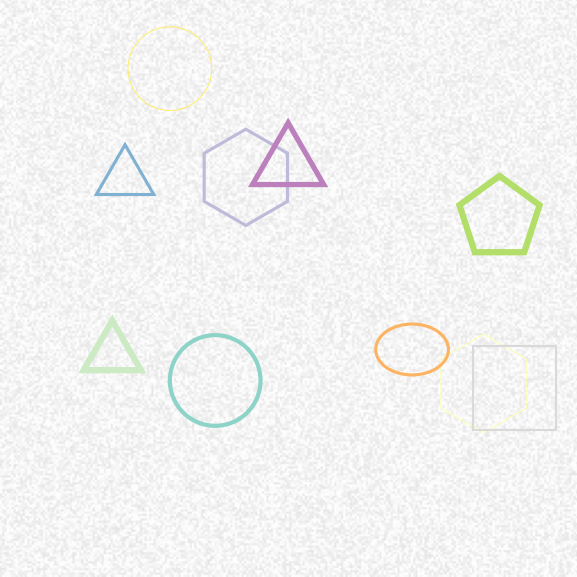[{"shape": "circle", "thickness": 2, "radius": 0.39, "center": [0.373, 0.34]}, {"shape": "hexagon", "thickness": 0.5, "radius": 0.43, "center": [0.837, 0.335]}, {"shape": "hexagon", "thickness": 1.5, "radius": 0.42, "center": [0.426, 0.692]}, {"shape": "triangle", "thickness": 1.5, "radius": 0.29, "center": [0.217, 0.691]}, {"shape": "oval", "thickness": 1.5, "radius": 0.31, "center": [0.714, 0.394]}, {"shape": "pentagon", "thickness": 3, "radius": 0.36, "center": [0.865, 0.621]}, {"shape": "square", "thickness": 1, "radius": 0.36, "center": [0.891, 0.327]}, {"shape": "triangle", "thickness": 2.5, "radius": 0.36, "center": [0.499, 0.715]}, {"shape": "triangle", "thickness": 3, "radius": 0.29, "center": [0.194, 0.387]}, {"shape": "circle", "thickness": 0.5, "radius": 0.36, "center": [0.294, 0.88]}]